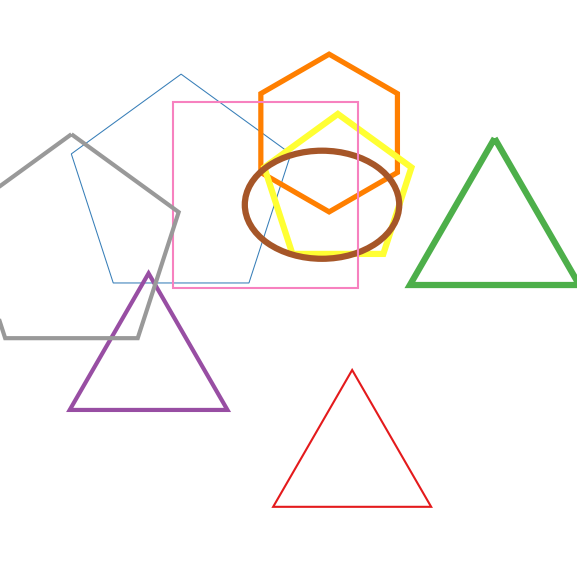[{"shape": "triangle", "thickness": 1, "radius": 0.79, "center": [0.61, 0.201]}, {"shape": "pentagon", "thickness": 0.5, "radius": 1.0, "center": [0.314, 0.671]}, {"shape": "triangle", "thickness": 3, "radius": 0.85, "center": [0.856, 0.59]}, {"shape": "triangle", "thickness": 2, "radius": 0.79, "center": [0.257, 0.368]}, {"shape": "hexagon", "thickness": 2.5, "radius": 0.68, "center": [0.57, 0.769]}, {"shape": "pentagon", "thickness": 3, "radius": 0.67, "center": [0.585, 0.668]}, {"shape": "oval", "thickness": 3, "radius": 0.67, "center": [0.558, 0.645]}, {"shape": "square", "thickness": 1, "radius": 0.8, "center": [0.46, 0.662]}, {"shape": "pentagon", "thickness": 2, "radius": 0.98, "center": [0.124, 0.571]}]